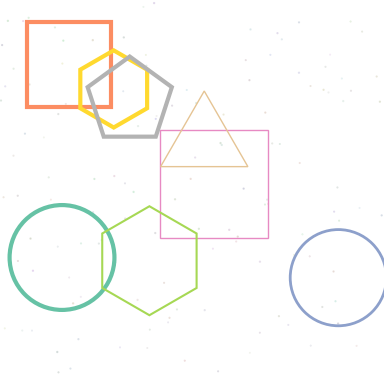[{"shape": "circle", "thickness": 3, "radius": 0.68, "center": [0.161, 0.331]}, {"shape": "square", "thickness": 3, "radius": 0.55, "center": [0.18, 0.832]}, {"shape": "circle", "thickness": 2, "radius": 0.62, "center": [0.879, 0.279]}, {"shape": "square", "thickness": 1, "radius": 0.7, "center": [0.556, 0.522]}, {"shape": "hexagon", "thickness": 1.5, "radius": 0.71, "center": [0.388, 0.323]}, {"shape": "hexagon", "thickness": 3, "radius": 0.5, "center": [0.295, 0.769]}, {"shape": "triangle", "thickness": 1, "radius": 0.65, "center": [0.53, 0.633]}, {"shape": "pentagon", "thickness": 3, "radius": 0.57, "center": [0.337, 0.738]}]